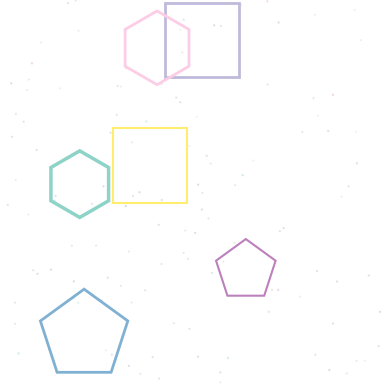[{"shape": "hexagon", "thickness": 2.5, "radius": 0.43, "center": [0.207, 0.522]}, {"shape": "square", "thickness": 2, "radius": 0.48, "center": [0.525, 0.895]}, {"shape": "pentagon", "thickness": 2, "radius": 0.6, "center": [0.218, 0.13]}, {"shape": "hexagon", "thickness": 2, "radius": 0.48, "center": [0.408, 0.876]}, {"shape": "pentagon", "thickness": 1.5, "radius": 0.41, "center": [0.639, 0.298]}, {"shape": "square", "thickness": 1.5, "radius": 0.49, "center": [0.389, 0.57]}]